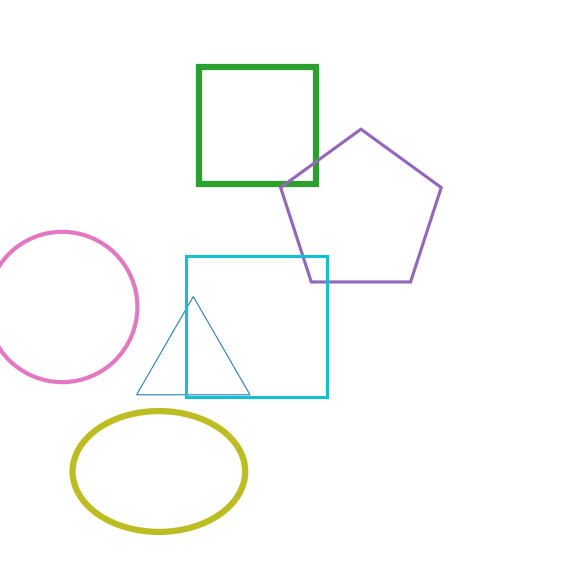[{"shape": "triangle", "thickness": 0.5, "radius": 0.57, "center": [0.335, 0.372]}, {"shape": "square", "thickness": 3, "radius": 0.51, "center": [0.446, 0.782]}, {"shape": "pentagon", "thickness": 1.5, "radius": 0.73, "center": [0.625, 0.629]}, {"shape": "circle", "thickness": 2, "radius": 0.65, "center": [0.108, 0.468]}, {"shape": "oval", "thickness": 3, "radius": 0.75, "center": [0.275, 0.183]}, {"shape": "square", "thickness": 1.5, "radius": 0.61, "center": [0.445, 0.434]}]